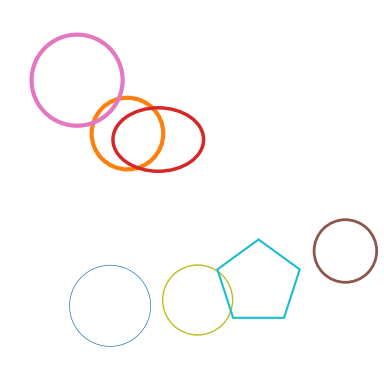[{"shape": "circle", "thickness": 0.5, "radius": 0.53, "center": [0.286, 0.206]}, {"shape": "circle", "thickness": 3, "radius": 0.47, "center": [0.331, 0.653]}, {"shape": "oval", "thickness": 2.5, "radius": 0.59, "center": [0.411, 0.638]}, {"shape": "circle", "thickness": 2, "radius": 0.41, "center": [0.897, 0.348]}, {"shape": "circle", "thickness": 3, "radius": 0.59, "center": [0.2, 0.792]}, {"shape": "circle", "thickness": 1, "radius": 0.45, "center": [0.513, 0.221]}, {"shape": "pentagon", "thickness": 1.5, "radius": 0.56, "center": [0.672, 0.265]}]